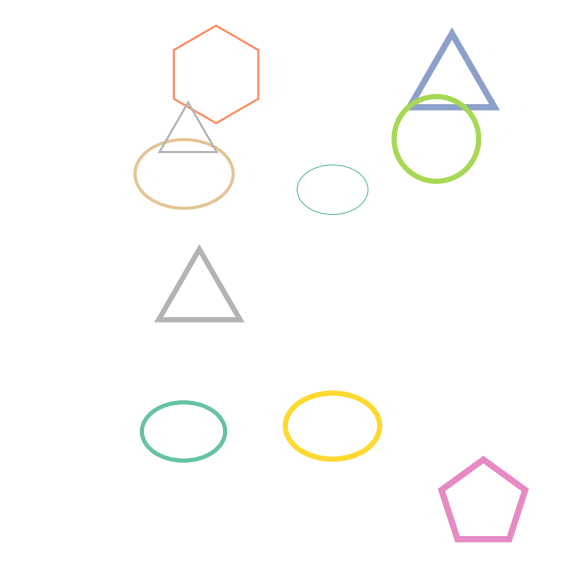[{"shape": "oval", "thickness": 0.5, "radius": 0.31, "center": [0.576, 0.671]}, {"shape": "oval", "thickness": 2, "radius": 0.36, "center": [0.318, 0.252]}, {"shape": "hexagon", "thickness": 1, "radius": 0.42, "center": [0.374, 0.87]}, {"shape": "triangle", "thickness": 3, "radius": 0.43, "center": [0.783, 0.856]}, {"shape": "pentagon", "thickness": 3, "radius": 0.38, "center": [0.837, 0.127]}, {"shape": "circle", "thickness": 2.5, "radius": 0.37, "center": [0.756, 0.759]}, {"shape": "oval", "thickness": 2.5, "radius": 0.41, "center": [0.576, 0.261]}, {"shape": "oval", "thickness": 1.5, "radius": 0.42, "center": [0.319, 0.698]}, {"shape": "triangle", "thickness": 2.5, "radius": 0.41, "center": [0.345, 0.486]}, {"shape": "triangle", "thickness": 1, "radius": 0.29, "center": [0.326, 0.764]}]